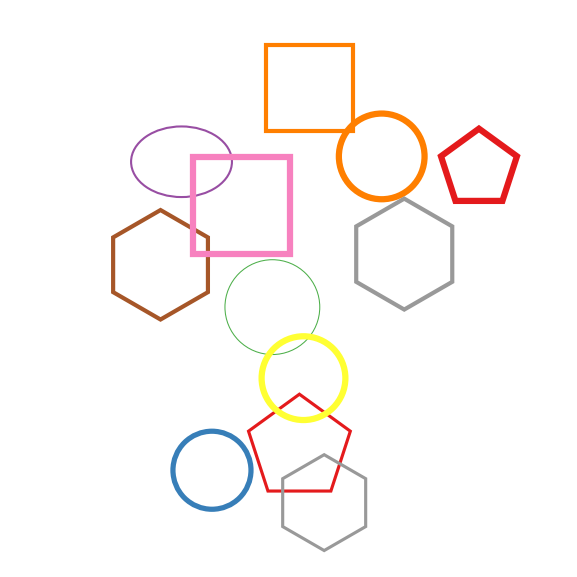[{"shape": "pentagon", "thickness": 1.5, "radius": 0.46, "center": [0.518, 0.224]}, {"shape": "pentagon", "thickness": 3, "radius": 0.35, "center": [0.829, 0.707]}, {"shape": "circle", "thickness": 2.5, "radius": 0.34, "center": [0.367, 0.185]}, {"shape": "circle", "thickness": 0.5, "radius": 0.41, "center": [0.472, 0.467]}, {"shape": "oval", "thickness": 1, "radius": 0.44, "center": [0.314, 0.719]}, {"shape": "square", "thickness": 2, "radius": 0.37, "center": [0.536, 0.847]}, {"shape": "circle", "thickness": 3, "radius": 0.37, "center": [0.661, 0.728]}, {"shape": "circle", "thickness": 3, "radius": 0.36, "center": [0.526, 0.344]}, {"shape": "hexagon", "thickness": 2, "radius": 0.47, "center": [0.278, 0.541]}, {"shape": "square", "thickness": 3, "radius": 0.42, "center": [0.419, 0.643]}, {"shape": "hexagon", "thickness": 2, "radius": 0.48, "center": [0.7, 0.559]}, {"shape": "hexagon", "thickness": 1.5, "radius": 0.41, "center": [0.561, 0.129]}]